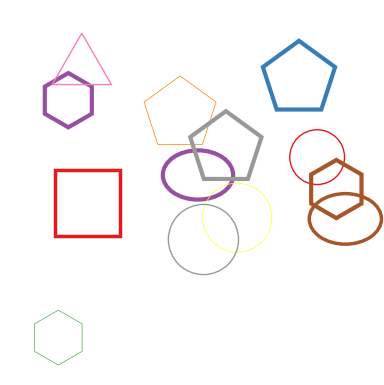[{"shape": "square", "thickness": 2.5, "radius": 0.43, "center": [0.227, 0.473]}, {"shape": "circle", "thickness": 1, "radius": 0.36, "center": [0.824, 0.592]}, {"shape": "pentagon", "thickness": 3, "radius": 0.49, "center": [0.777, 0.795]}, {"shape": "hexagon", "thickness": 0.5, "radius": 0.36, "center": [0.151, 0.123]}, {"shape": "hexagon", "thickness": 3, "radius": 0.35, "center": [0.177, 0.74]}, {"shape": "oval", "thickness": 3, "radius": 0.46, "center": [0.514, 0.546]}, {"shape": "pentagon", "thickness": 0.5, "radius": 0.49, "center": [0.468, 0.704]}, {"shape": "circle", "thickness": 0.5, "radius": 0.45, "center": [0.616, 0.435]}, {"shape": "hexagon", "thickness": 3, "radius": 0.38, "center": [0.874, 0.509]}, {"shape": "oval", "thickness": 2.5, "radius": 0.47, "center": [0.897, 0.431]}, {"shape": "triangle", "thickness": 1, "radius": 0.44, "center": [0.212, 0.825]}, {"shape": "circle", "thickness": 1, "radius": 0.46, "center": [0.528, 0.378]}, {"shape": "pentagon", "thickness": 3, "radius": 0.49, "center": [0.587, 0.614]}]